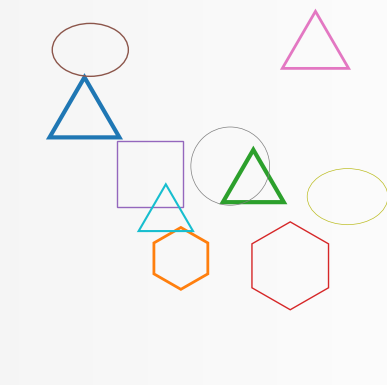[{"shape": "triangle", "thickness": 3, "radius": 0.52, "center": [0.218, 0.695]}, {"shape": "hexagon", "thickness": 2, "radius": 0.4, "center": [0.467, 0.329]}, {"shape": "triangle", "thickness": 3, "radius": 0.45, "center": [0.654, 0.52]}, {"shape": "hexagon", "thickness": 1, "radius": 0.57, "center": [0.749, 0.31]}, {"shape": "square", "thickness": 1, "radius": 0.43, "center": [0.388, 0.547]}, {"shape": "oval", "thickness": 1, "radius": 0.49, "center": [0.233, 0.87]}, {"shape": "triangle", "thickness": 2, "radius": 0.49, "center": [0.814, 0.872]}, {"shape": "circle", "thickness": 0.5, "radius": 0.51, "center": [0.594, 0.569]}, {"shape": "oval", "thickness": 0.5, "radius": 0.52, "center": [0.897, 0.489]}, {"shape": "triangle", "thickness": 1.5, "radius": 0.4, "center": [0.428, 0.44]}]